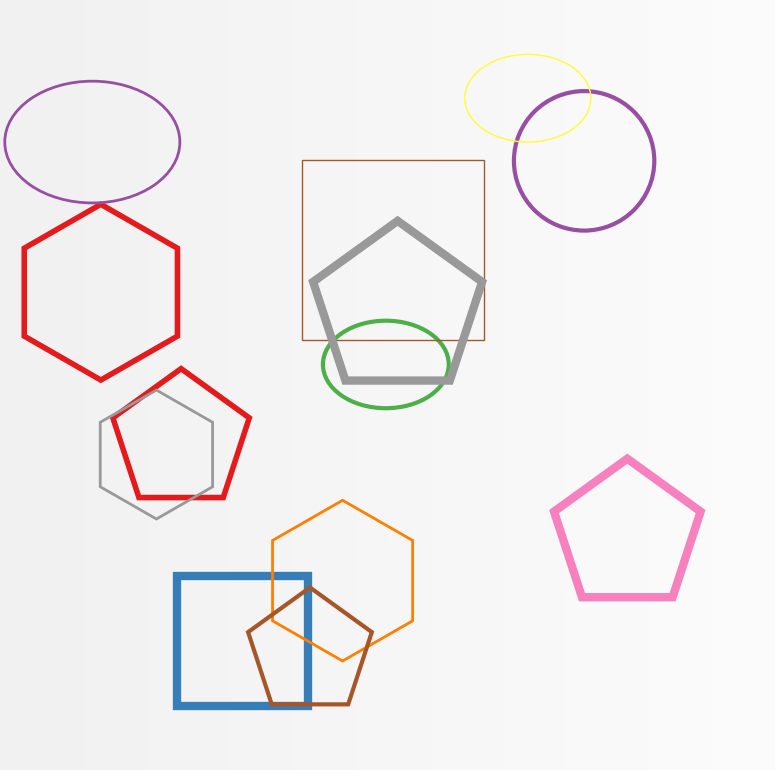[{"shape": "pentagon", "thickness": 2, "radius": 0.46, "center": [0.234, 0.429]}, {"shape": "hexagon", "thickness": 2, "radius": 0.57, "center": [0.13, 0.621]}, {"shape": "square", "thickness": 3, "radius": 0.42, "center": [0.313, 0.167]}, {"shape": "oval", "thickness": 1.5, "radius": 0.41, "center": [0.498, 0.527]}, {"shape": "oval", "thickness": 1, "radius": 0.56, "center": [0.119, 0.816]}, {"shape": "circle", "thickness": 1.5, "radius": 0.45, "center": [0.754, 0.791]}, {"shape": "hexagon", "thickness": 1, "radius": 0.52, "center": [0.442, 0.246]}, {"shape": "oval", "thickness": 0.5, "radius": 0.41, "center": [0.681, 0.872]}, {"shape": "pentagon", "thickness": 1.5, "radius": 0.42, "center": [0.4, 0.153]}, {"shape": "square", "thickness": 0.5, "radius": 0.58, "center": [0.507, 0.675]}, {"shape": "pentagon", "thickness": 3, "radius": 0.5, "center": [0.809, 0.305]}, {"shape": "hexagon", "thickness": 1, "radius": 0.42, "center": [0.202, 0.41]}, {"shape": "pentagon", "thickness": 3, "radius": 0.57, "center": [0.513, 0.599]}]